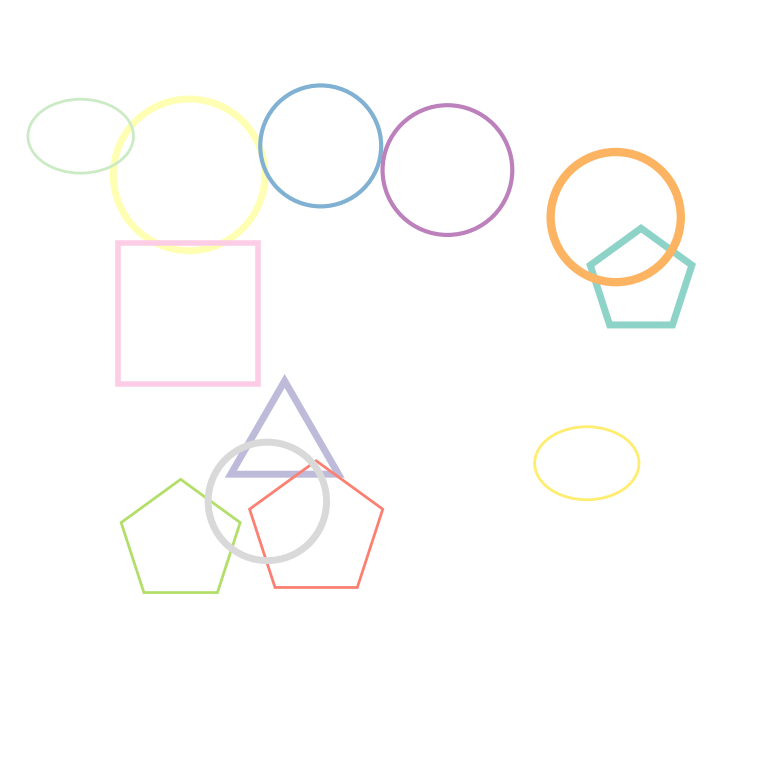[{"shape": "pentagon", "thickness": 2.5, "radius": 0.35, "center": [0.833, 0.634]}, {"shape": "circle", "thickness": 2.5, "radius": 0.49, "center": [0.246, 0.773]}, {"shape": "triangle", "thickness": 2.5, "radius": 0.4, "center": [0.37, 0.425]}, {"shape": "pentagon", "thickness": 1, "radius": 0.45, "center": [0.411, 0.311]}, {"shape": "circle", "thickness": 1.5, "radius": 0.39, "center": [0.416, 0.811]}, {"shape": "circle", "thickness": 3, "radius": 0.42, "center": [0.8, 0.718]}, {"shape": "pentagon", "thickness": 1, "radius": 0.41, "center": [0.235, 0.296]}, {"shape": "square", "thickness": 2, "radius": 0.46, "center": [0.244, 0.592]}, {"shape": "circle", "thickness": 2.5, "radius": 0.38, "center": [0.347, 0.349]}, {"shape": "circle", "thickness": 1.5, "radius": 0.42, "center": [0.581, 0.779]}, {"shape": "oval", "thickness": 1, "radius": 0.34, "center": [0.105, 0.823]}, {"shape": "oval", "thickness": 1, "radius": 0.34, "center": [0.762, 0.398]}]